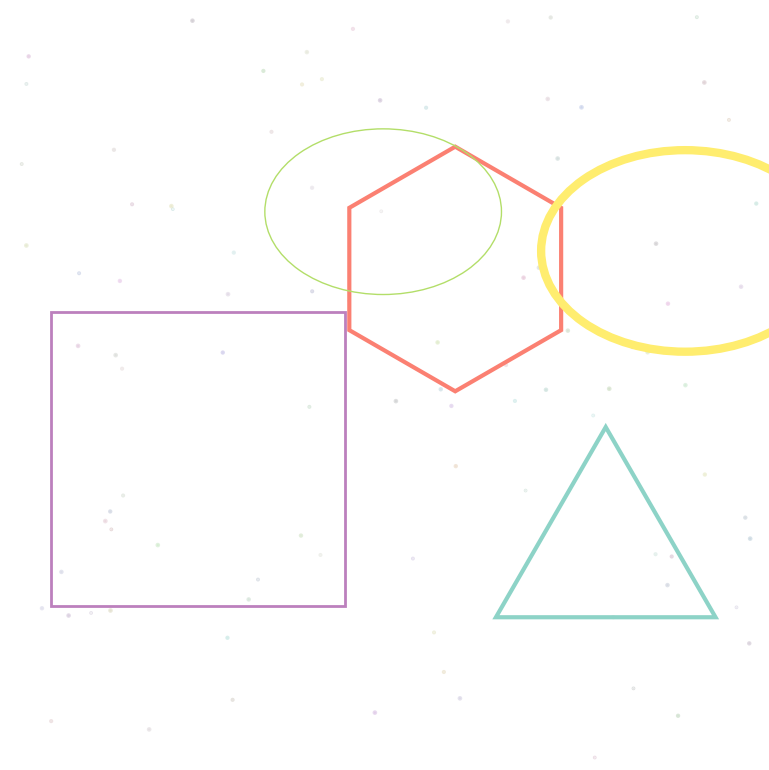[{"shape": "triangle", "thickness": 1.5, "radius": 0.82, "center": [0.787, 0.281]}, {"shape": "hexagon", "thickness": 1.5, "radius": 0.79, "center": [0.591, 0.651]}, {"shape": "oval", "thickness": 0.5, "radius": 0.77, "center": [0.498, 0.725]}, {"shape": "square", "thickness": 1, "radius": 0.95, "center": [0.257, 0.404]}, {"shape": "oval", "thickness": 3, "radius": 0.93, "center": [0.89, 0.674]}]